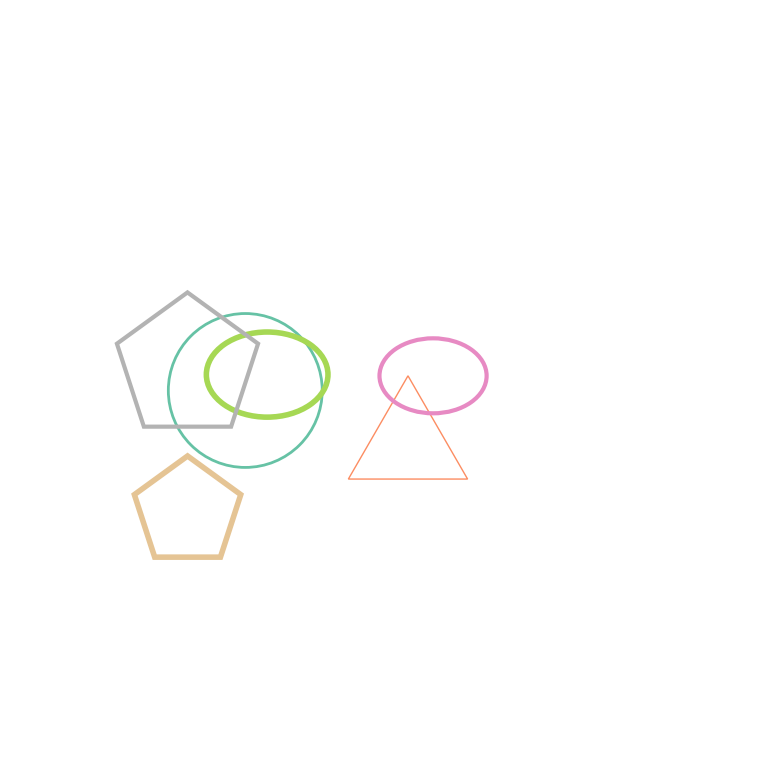[{"shape": "circle", "thickness": 1, "radius": 0.5, "center": [0.319, 0.493]}, {"shape": "triangle", "thickness": 0.5, "radius": 0.45, "center": [0.53, 0.423]}, {"shape": "oval", "thickness": 1.5, "radius": 0.35, "center": [0.562, 0.512]}, {"shape": "oval", "thickness": 2, "radius": 0.39, "center": [0.347, 0.514]}, {"shape": "pentagon", "thickness": 2, "radius": 0.36, "center": [0.244, 0.335]}, {"shape": "pentagon", "thickness": 1.5, "radius": 0.48, "center": [0.243, 0.524]}]